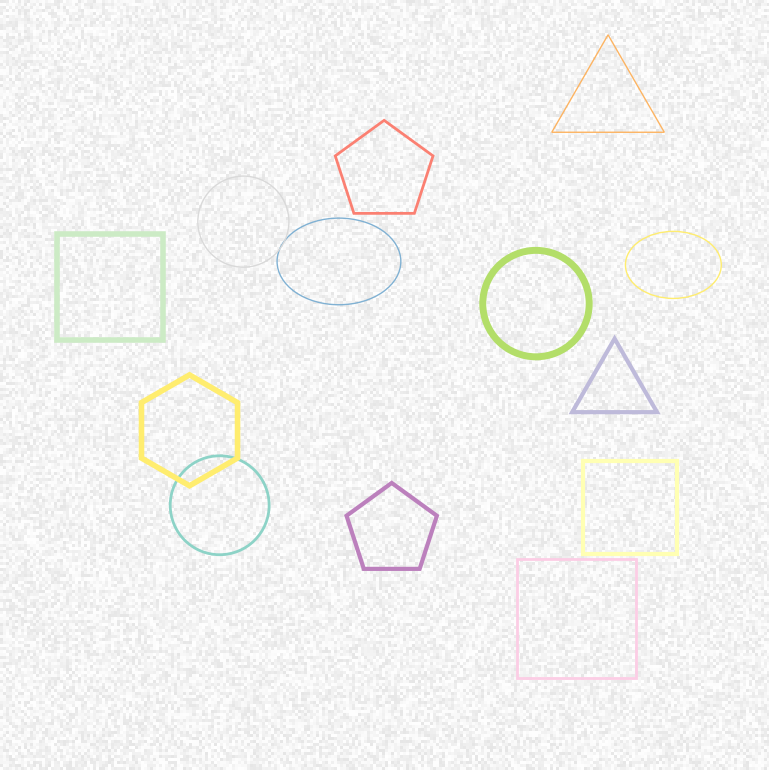[{"shape": "circle", "thickness": 1, "radius": 0.32, "center": [0.285, 0.344]}, {"shape": "square", "thickness": 1.5, "radius": 0.3, "center": [0.819, 0.341]}, {"shape": "triangle", "thickness": 1.5, "radius": 0.32, "center": [0.798, 0.497]}, {"shape": "pentagon", "thickness": 1, "radius": 0.33, "center": [0.499, 0.777]}, {"shape": "oval", "thickness": 0.5, "radius": 0.4, "center": [0.44, 0.66]}, {"shape": "triangle", "thickness": 0.5, "radius": 0.42, "center": [0.79, 0.87]}, {"shape": "circle", "thickness": 2.5, "radius": 0.35, "center": [0.696, 0.606]}, {"shape": "square", "thickness": 1, "radius": 0.39, "center": [0.748, 0.197]}, {"shape": "circle", "thickness": 0.5, "radius": 0.3, "center": [0.316, 0.712]}, {"shape": "pentagon", "thickness": 1.5, "radius": 0.31, "center": [0.509, 0.311]}, {"shape": "square", "thickness": 2, "radius": 0.34, "center": [0.143, 0.628]}, {"shape": "hexagon", "thickness": 2, "radius": 0.36, "center": [0.246, 0.441]}, {"shape": "oval", "thickness": 0.5, "radius": 0.31, "center": [0.874, 0.656]}]